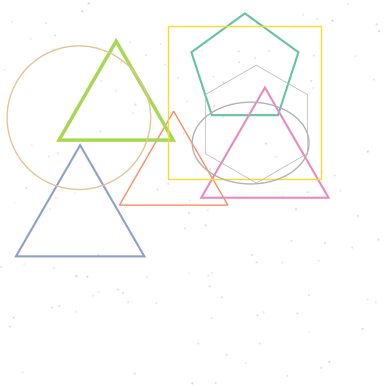[{"shape": "pentagon", "thickness": 1.5, "radius": 0.73, "center": [0.636, 0.819]}, {"shape": "triangle", "thickness": 1, "radius": 0.81, "center": [0.451, 0.549]}, {"shape": "triangle", "thickness": 1.5, "radius": 0.96, "center": [0.208, 0.43]}, {"shape": "triangle", "thickness": 1.5, "radius": 0.95, "center": [0.688, 0.582]}, {"shape": "triangle", "thickness": 2.5, "radius": 0.86, "center": [0.302, 0.722]}, {"shape": "square", "thickness": 1, "radius": 0.99, "center": [0.635, 0.733]}, {"shape": "circle", "thickness": 1, "radius": 0.93, "center": [0.205, 0.694]}, {"shape": "hexagon", "thickness": 0.5, "radius": 0.77, "center": [0.666, 0.678]}, {"shape": "oval", "thickness": 1, "radius": 0.76, "center": [0.651, 0.628]}]